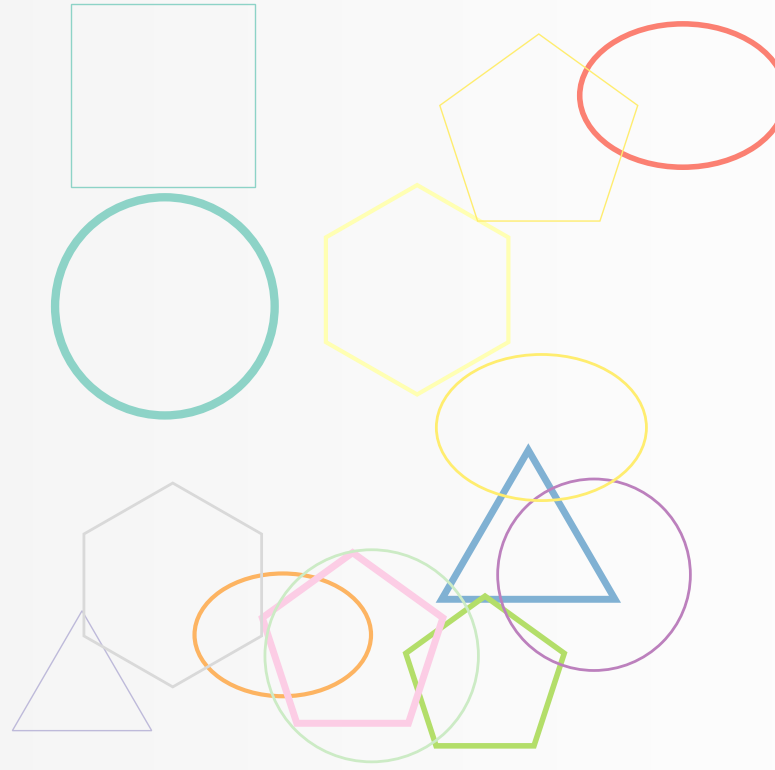[{"shape": "square", "thickness": 0.5, "radius": 0.59, "center": [0.211, 0.876]}, {"shape": "circle", "thickness": 3, "radius": 0.71, "center": [0.213, 0.602]}, {"shape": "hexagon", "thickness": 1.5, "radius": 0.68, "center": [0.538, 0.624]}, {"shape": "triangle", "thickness": 0.5, "radius": 0.52, "center": [0.106, 0.103]}, {"shape": "oval", "thickness": 2, "radius": 0.66, "center": [0.881, 0.876]}, {"shape": "triangle", "thickness": 2.5, "radius": 0.65, "center": [0.682, 0.286]}, {"shape": "oval", "thickness": 1.5, "radius": 0.57, "center": [0.365, 0.176]}, {"shape": "pentagon", "thickness": 2, "radius": 0.54, "center": [0.626, 0.118]}, {"shape": "pentagon", "thickness": 2.5, "radius": 0.61, "center": [0.455, 0.16]}, {"shape": "hexagon", "thickness": 1, "radius": 0.66, "center": [0.223, 0.24]}, {"shape": "circle", "thickness": 1, "radius": 0.62, "center": [0.766, 0.254]}, {"shape": "circle", "thickness": 1, "radius": 0.69, "center": [0.48, 0.148]}, {"shape": "pentagon", "thickness": 0.5, "radius": 0.67, "center": [0.695, 0.822]}, {"shape": "oval", "thickness": 1, "radius": 0.68, "center": [0.699, 0.445]}]